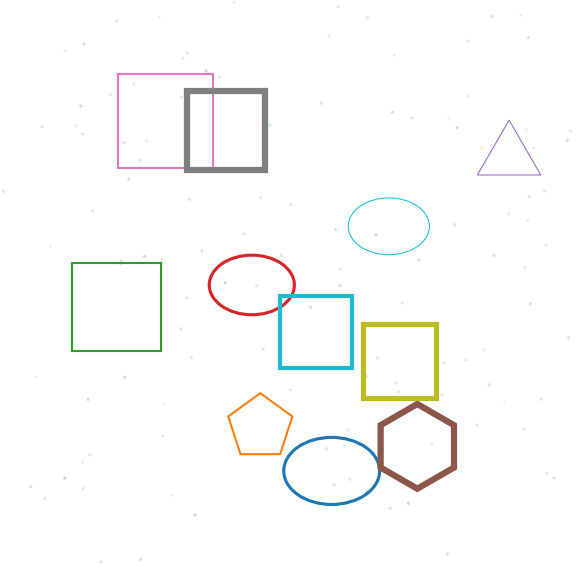[{"shape": "oval", "thickness": 1.5, "radius": 0.41, "center": [0.574, 0.184]}, {"shape": "pentagon", "thickness": 1, "radius": 0.29, "center": [0.451, 0.26]}, {"shape": "square", "thickness": 1, "radius": 0.38, "center": [0.201, 0.468]}, {"shape": "oval", "thickness": 1.5, "radius": 0.37, "center": [0.436, 0.506]}, {"shape": "triangle", "thickness": 0.5, "radius": 0.32, "center": [0.882, 0.728]}, {"shape": "hexagon", "thickness": 3, "radius": 0.37, "center": [0.723, 0.226]}, {"shape": "square", "thickness": 1, "radius": 0.41, "center": [0.287, 0.79]}, {"shape": "square", "thickness": 3, "radius": 0.34, "center": [0.391, 0.773]}, {"shape": "square", "thickness": 2.5, "radius": 0.32, "center": [0.692, 0.374]}, {"shape": "oval", "thickness": 0.5, "radius": 0.35, "center": [0.673, 0.607]}, {"shape": "square", "thickness": 2, "radius": 0.31, "center": [0.547, 0.424]}]